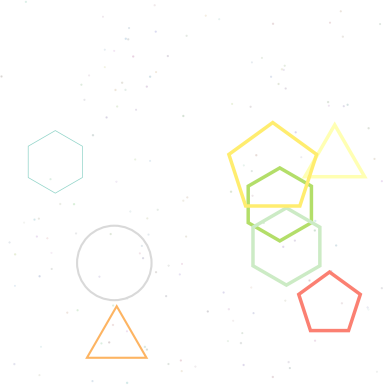[{"shape": "hexagon", "thickness": 0.5, "radius": 0.41, "center": [0.144, 0.58]}, {"shape": "triangle", "thickness": 2.5, "radius": 0.45, "center": [0.869, 0.586]}, {"shape": "pentagon", "thickness": 2.5, "radius": 0.42, "center": [0.856, 0.209]}, {"shape": "triangle", "thickness": 1.5, "radius": 0.45, "center": [0.303, 0.115]}, {"shape": "hexagon", "thickness": 2.5, "radius": 0.47, "center": [0.727, 0.469]}, {"shape": "circle", "thickness": 1.5, "radius": 0.48, "center": [0.297, 0.317]}, {"shape": "hexagon", "thickness": 2.5, "radius": 0.5, "center": [0.744, 0.36]}, {"shape": "pentagon", "thickness": 2.5, "radius": 0.6, "center": [0.708, 0.562]}]